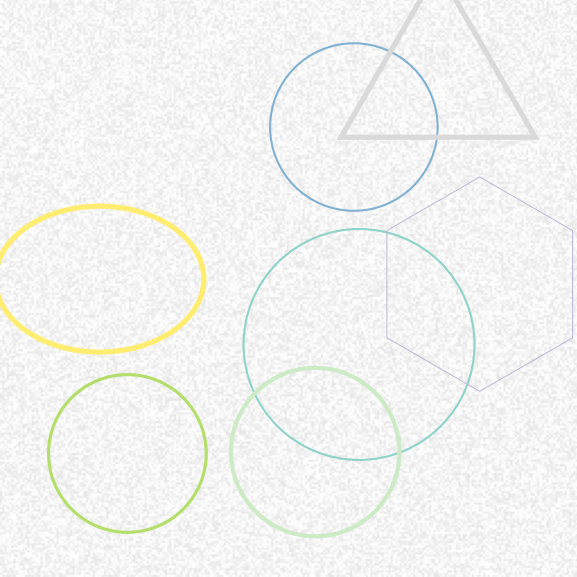[{"shape": "circle", "thickness": 1, "radius": 1.0, "center": [0.622, 0.403]}, {"shape": "hexagon", "thickness": 0.5, "radius": 0.93, "center": [0.831, 0.507]}, {"shape": "circle", "thickness": 1, "radius": 0.73, "center": [0.613, 0.779]}, {"shape": "circle", "thickness": 1.5, "radius": 0.68, "center": [0.221, 0.214]}, {"shape": "triangle", "thickness": 2.5, "radius": 0.97, "center": [0.759, 0.859]}, {"shape": "circle", "thickness": 2, "radius": 0.73, "center": [0.546, 0.216]}, {"shape": "oval", "thickness": 2.5, "radius": 0.9, "center": [0.173, 0.516]}]